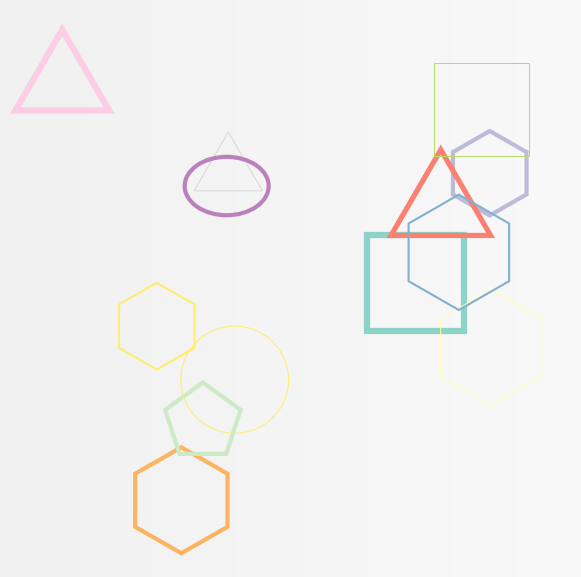[{"shape": "square", "thickness": 3, "radius": 0.42, "center": [0.715, 0.509]}, {"shape": "hexagon", "thickness": 0.5, "radius": 0.5, "center": [0.845, 0.397]}, {"shape": "hexagon", "thickness": 2, "radius": 0.37, "center": [0.843, 0.699]}, {"shape": "triangle", "thickness": 2.5, "radius": 0.49, "center": [0.758, 0.641]}, {"shape": "hexagon", "thickness": 1, "radius": 0.5, "center": [0.789, 0.562]}, {"shape": "hexagon", "thickness": 2, "radius": 0.46, "center": [0.312, 0.133]}, {"shape": "square", "thickness": 0.5, "radius": 0.41, "center": [0.828, 0.809]}, {"shape": "triangle", "thickness": 3, "radius": 0.47, "center": [0.107, 0.854]}, {"shape": "triangle", "thickness": 0.5, "radius": 0.34, "center": [0.393, 0.703]}, {"shape": "oval", "thickness": 2, "radius": 0.36, "center": [0.39, 0.677]}, {"shape": "pentagon", "thickness": 2, "radius": 0.34, "center": [0.349, 0.268]}, {"shape": "circle", "thickness": 0.5, "radius": 0.46, "center": [0.404, 0.342]}, {"shape": "hexagon", "thickness": 1, "radius": 0.38, "center": [0.27, 0.434]}]